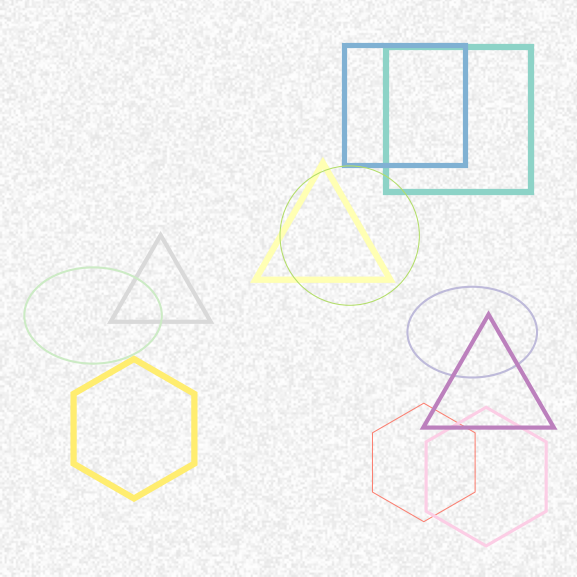[{"shape": "square", "thickness": 3, "radius": 0.63, "center": [0.794, 0.793]}, {"shape": "triangle", "thickness": 3, "radius": 0.67, "center": [0.559, 0.582]}, {"shape": "oval", "thickness": 1, "radius": 0.56, "center": [0.818, 0.424]}, {"shape": "hexagon", "thickness": 0.5, "radius": 0.51, "center": [0.734, 0.198]}, {"shape": "square", "thickness": 2.5, "radius": 0.52, "center": [0.7, 0.817]}, {"shape": "circle", "thickness": 0.5, "radius": 0.6, "center": [0.606, 0.591]}, {"shape": "hexagon", "thickness": 1.5, "radius": 0.6, "center": [0.842, 0.174]}, {"shape": "triangle", "thickness": 2, "radius": 0.5, "center": [0.278, 0.492]}, {"shape": "triangle", "thickness": 2, "radius": 0.65, "center": [0.846, 0.324]}, {"shape": "oval", "thickness": 1, "radius": 0.6, "center": [0.161, 0.453]}, {"shape": "hexagon", "thickness": 3, "radius": 0.6, "center": [0.232, 0.257]}]